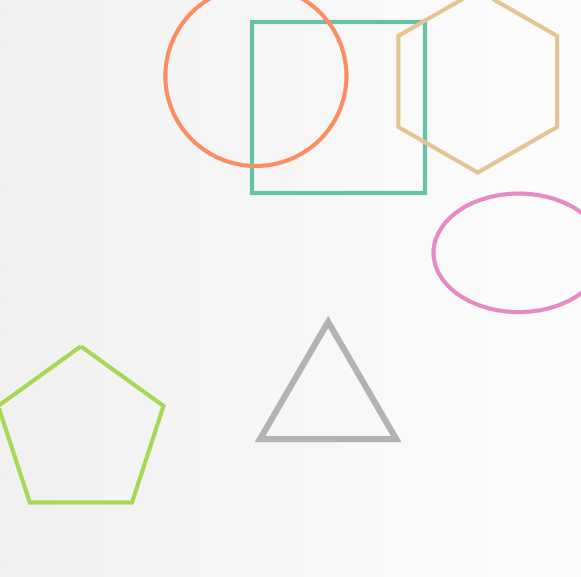[{"shape": "square", "thickness": 2, "radius": 0.74, "center": [0.583, 0.813]}, {"shape": "circle", "thickness": 2, "radius": 0.78, "center": [0.44, 0.867]}, {"shape": "oval", "thickness": 2, "radius": 0.73, "center": [0.892, 0.561]}, {"shape": "pentagon", "thickness": 2, "radius": 0.75, "center": [0.139, 0.25]}, {"shape": "hexagon", "thickness": 2, "radius": 0.79, "center": [0.822, 0.858]}, {"shape": "triangle", "thickness": 3, "radius": 0.68, "center": [0.565, 0.306]}]